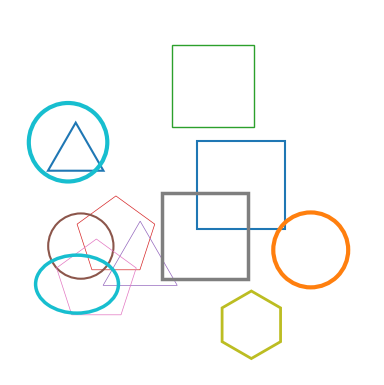[{"shape": "square", "thickness": 1.5, "radius": 0.57, "center": [0.626, 0.52]}, {"shape": "triangle", "thickness": 1.5, "radius": 0.42, "center": [0.197, 0.598]}, {"shape": "circle", "thickness": 3, "radius": 0.49, "center": [0.807, 0.351]}, {"shape": "square", "thickness": 1, "radius": 0.53, "center": [0.553, 0.776]}, {"shape": "pentagon", "thickness": 0.5, "radius": 0.53, "center": [0.301, 0.385]}, {"shape": "triangle", "thickness": 0.5, "radius": 0.56, "center": [0.364, 0.314]}, {"shape": "circle", "thickness": 1.5, "radius": 0.42, "center": [0.21, 0.361]}, {"shape": "pentagon", "thickness": 0.5, "radius": 0.54, "center": [0.25, 0.27]}, {"shape": "square", "thickness": 2.5, "radius": 0.56, "center": [0.532, 0.387]}, {"shape": "hexagon", "thickness": 2, "radius": 0.44, "center": [0.653, 0.156]}, {"shape": "oval", "thickness": 2.5, "radius": 0.54, "center": [0.2, 0.262]}, {"shape": "circle", "thickness": 3, "radius": 0.51, "center": [0.177, 0.631]}]